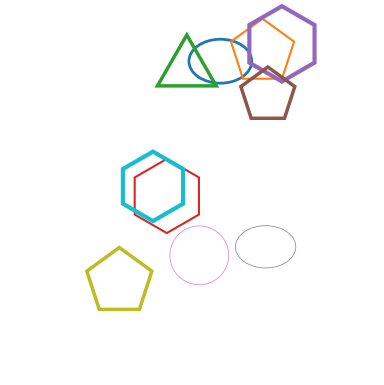[{"shape": "oval", "thickness": 2, "radius": 0.41, "center": [0.572, 0.841]}, {"shape": "pentagon", "thickness": 1.5, "radius": 0.43, "center": [0.682, 0.865]}, {"shape": "triangle", "thickness": 2.5, "radius": 0.44, "center": [0.485, 0.821]}, {"shape": "hexagon", "thickness": 1.5, "radius": 0.48, "center": [0.433, 0.491]}, {"shape": "hexagon", "thickness": 3, "radius": 0.49, "center": [0.732, 0.886]}, {"shape": "pentagon", "thickness": 2.5, "radius": 0.37, "center": [0.696, 0.752]}, {"shape": "circle", "thickness": 0.5, "radius": 0.38, "center": [0.518, 0.337]}, {"shape": "oval", "thickness": 0.5, "radius": 0.39, "center": [0.69, 0.359]}, {"shape": "pentagon", "thickness": 2.5, "radius": 0.44, "center": [0.31, 0.268]}, {"shape": "hexagon", "thickness": 3, "radius": 0.45, "center": [0.397, 0.516]}]